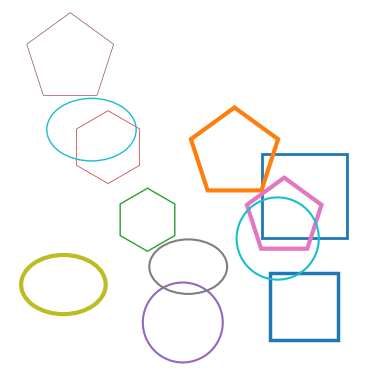[{"shape": "square", "thickness": 2.5, "radius": 0.44, "center": [0.79, 0.204]}, {"shape": "square", "thickness": 2, "radius": 0.55, "center": [0.79, 0.491]}, {"shape": "pentagon", "thickness": 3, "radius": 0.59, "center": [0.609, 0.602]}, {"shape": "hexagon", "thickness": 1, "radius": 0.41, "center": [0.383, 0.429]}, {"shape": "hexagon", "thickness": 0.5, "radius": 0.47, "center": [0.281, 0.618]}, {"shape": "circle", "thickness": 1.5, "radius": 0.52, "center": [0.475, 0.162]}, {"shape": "pentagon", "thickness": 0.5, "radius": 0.59, "center": [0.182, 0.848]}, {"shape": "pentagon", "thickness": 3, "radius": 0.51, "center": [0.738, 0.436]}, {"shape": "oval", "thickness": 1.5, "radius": 0.51, "center": [0.489, 0.307]}, {"shape": "oval", "thickness": 3, "radius": 0.55, "center": [0.165, 0.261]}, {"shape": "circle", "thickness": 1.5, "radius": 0.53, "center": [0.721, 0.38]}, {"shape": "oval", "thickness": 1, "radius": 0.58, "center": [0.238, 0.663]}]